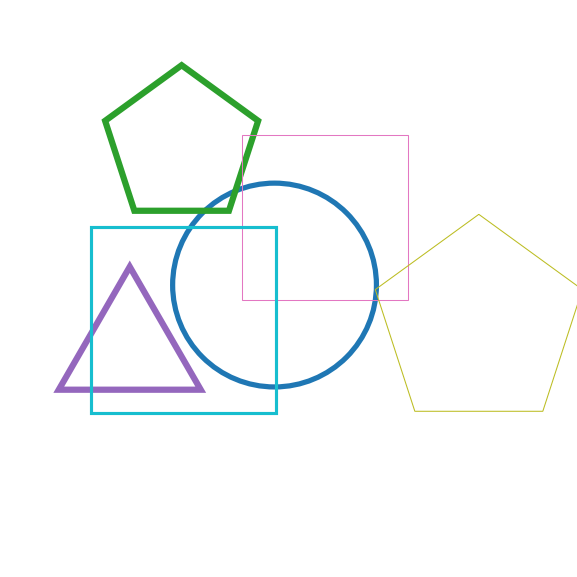[{"shape": "circle", "thickness": 2.5, "radius": 0.88, "center": [0.475, 0.506]}, {"shape": "pentagon", "thickness": 3, "radius": 0.7, "center": [0.315, 0.747]}, {"shape": "triangle", "thickness": 3, "radius": 0.71, "center": [0.225, 0.395]}, {"shape": "square", "thickness": 0.5, "radius": 0.72, "center": [0.563, 0.622]}, {"shape": "pentagon", "thickness": 0.5, "radius": 0.94, "center": [0.829, 0.439]}, {"shape": "square", "thickness": 1.5, "radius": 0.8, "center": [0.318, 0.445]}]